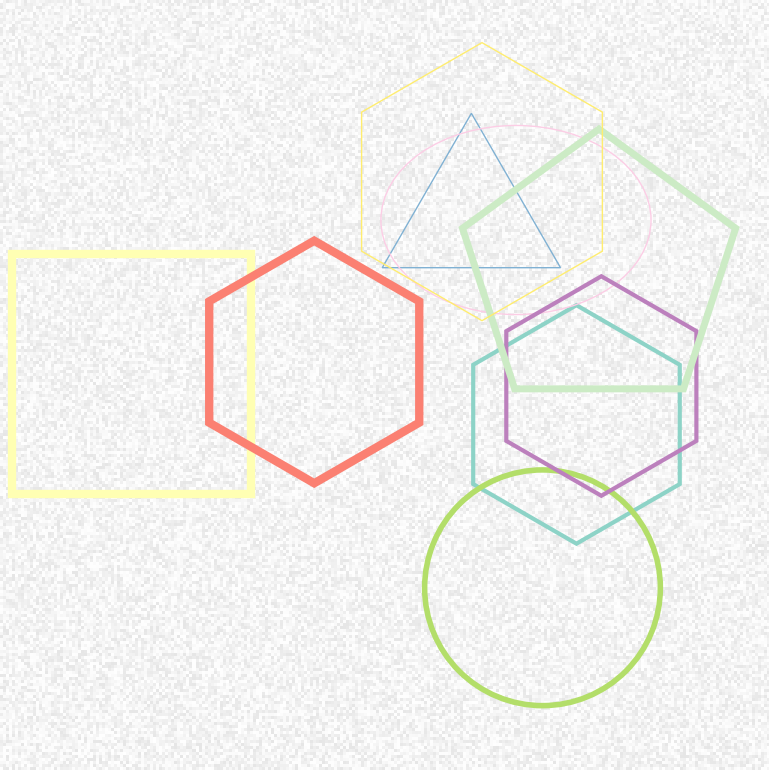[{"shape": "hexagon", "thickness": 1.5, "radius": 0.77, "center": [0.749, 0.449]}, {"shape": "square", "thickness": 3, "radius": 0.78, "center": [0.17, 0.514]}, {"shape": "hexagon", "thickness": 3, "radius": 0.79, "center": [0.408, 0.53]}, {"shape": "triangle", "thickness": 0.5, "radius": 0.67, "center": [0.612, 0.719]}, {"shape": "circle", "thickness": 2, "radius": 0.77, "center": [0.705, 0.237]}, {"shape": "oval", "thickness": 0.5, "radius": 0.88, "center": [0.67, 0.714]}, {"shape": "hexagon", "thickness": 1.5, "radius": 0.71, "center": [0.781, 0.499]}, {"shape": "pentagon", "thickness": 2.5, "radius": 0.93, "center": [0.778, 0.646]}, {"shape": "hexagon", "thickness": 0.5, "radius": 0.9, "center": [0.626, 0.764]}]